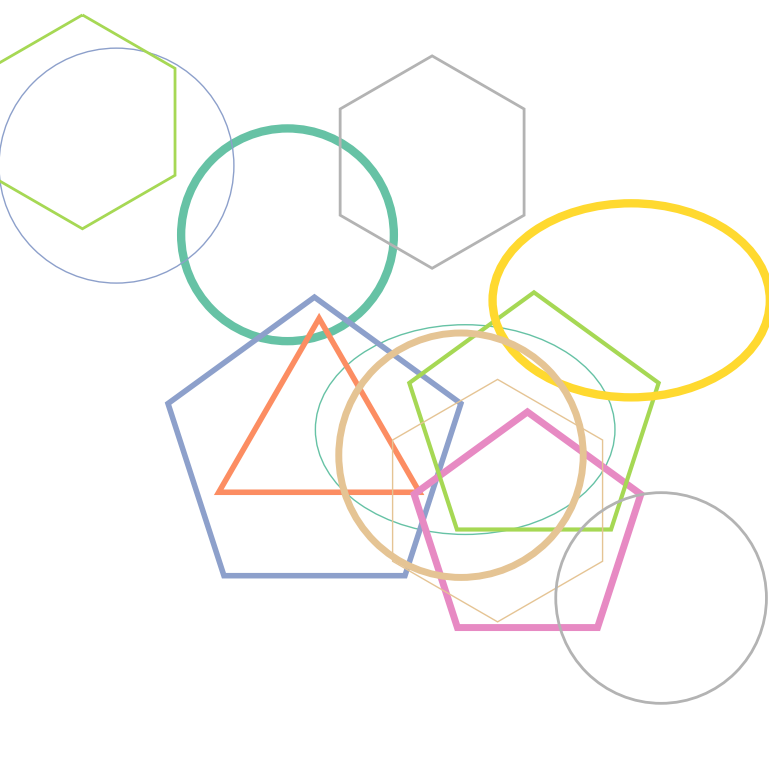[{"shape": "circle", "thickness": 3, "radius": 0.69, "center": [0.373, 0.695]}, {"shape": "oval", "thickness": 0.5, "radius": 0.97, "center": [0.604, 0.442]}, {"shape": "triangle", "thickness": 2, "radius": 0.75, "center": [0.414, 0.436]}, {"shape": "pentagon", "thickness": 2, "radius": 1.0, "center": [0.408, 0.414]}, {"shape": "circle", "thickness": 0.5, "radius": 0.76, "center": [0.151, 0.785]}, {"shape": "pentagon", "thickness": 2.5, "radius": 0.77, "center": [0.685, 0.31]}, {"shape": "hexagon", "thickness": 1, "radius": 0.69, "center": [0.107, 0.842]}, {"shape": "pentagon", "thickness": 1.5, "radius": 0.85, "center": [0.693, 0.45]}, {"shape": "oval", "thickness": 3, "radius": 0.9, "center": [0.82, 0.61]}, {"shape": "hexagon", "thickness": 0.5, "radius": 0.79, "center": [0.646, 0.35]}, {"shape": "circle", "thickness": 2.5, "radius": 0.79, "center": [0.599, 0.409]}, {"shape": "hexagon", "thickness": 1, "radius": 0.69, "center": [0.561, 0.789]}, {"shape": "circle", "thickness": 1, "radius": 0.68, "center": [0.859, 0.223]}]